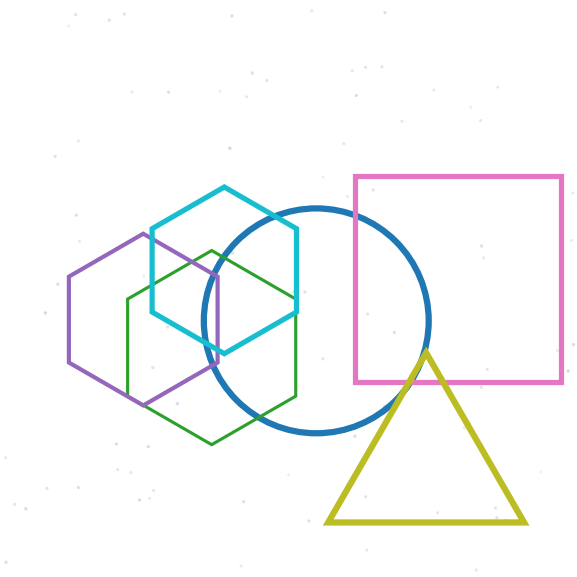[{"shape": "circle", "thickness": 3, "radius": 0.97, "center": [0.548, 0.444]}, {"shape": "hexagon", "thickness": 1.5, "radius": 0.84, "center": [0.367, 0.397]}, {"shape": "hexagon", "thickness": 2, "radius": 0.74, "center": [0.248, 0.446]}, {"shape": "square", "thickness": 2.5, "radius": 0.89, "center": [0.793, 0.516]}, {"shape": "triangle", "thickness": 3, "radius": 0.98, "center": [0.738, 0.192]}, {"shape": "hexagon", "thickness": 2.5, "radius": 0.72, "center": [0.388, 0.531]}]